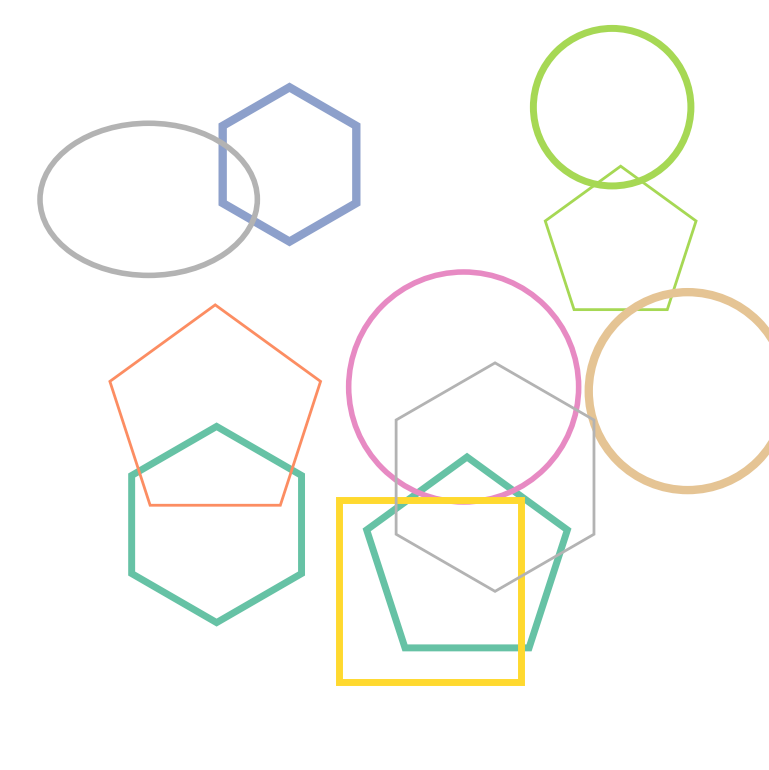[{"shape": "hexagon", "thickness": 2.5, "radius": 0.64, "center": [0.281, 0.319]}, {"shape": "pentagon", "thickness": 2.5, "radius": 0.69, "center": [0.607, 0.269]}, {"shape": "pentagon", "thickness": 1, "radius": 0.72, "center": [0.28, 0.46]}, {"shape": "hexagon", "thickness": 3, "radius": 0.5, "center": [0.376, 0.786]}, {"shape": "circle", "thickness": 2, "radius": 0.75, "center": [0.602, 0.497]}, {"shape": "pentagon", "thickness": 1, "radius": 0.51, "center": [0.806, 0.681]}, {"shape": "circle", "thickness": 2.5, "radius": 0.51, "center": [0.795, 0.861]}, {"shape": "square", "thickness": 2.5, "radius": 0.59, "center": [0.559, 0.233]}, {"shape": "circle", "thickness": 3, "radius": 0.64, "center": [0.893, 0.492]}, {"shape": "oval", "thickness": 2, "radius": 0.71, "center": [0.193, 0.741]}, {"shape": "hexagon", "thickness": 1, "radius": 0.74, "center": [0.643, 0.38]}]